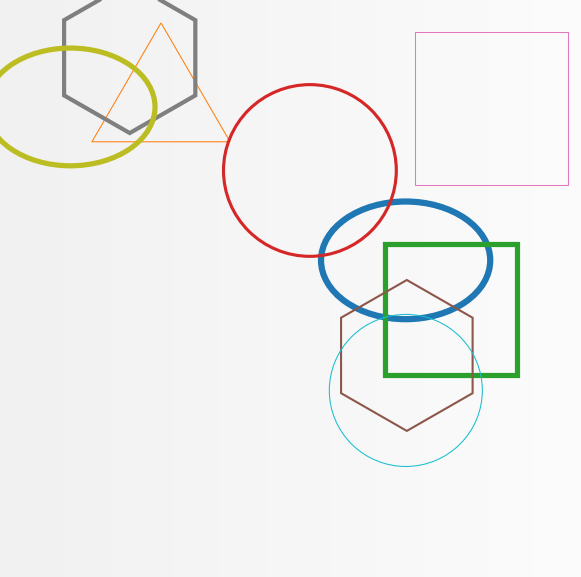[{"shape": "oval", "thickness": 3, "radius": 0.73, "center": [0.698, 0.548]}, {"shape": "triangle", "thickness": 0.5, "radius": 0.69, "center": [0.277, 0.822]}, {"shape": "square", "thickness": 2.5, "radius": 0.57, "center": [0.776, 0.464]}, {"shape": "circle", "thickness": 1.5, "radius": 0.74, "center": [0.533, 0.704]}, {"shape": "hexagon", "thickness": 1, "radius": 0.65, "center": [0.7, 0.384]}, {"shape": "square", "thickness": 0.5, "radius": 0.66, "center": [0.846, 0.812]}, {"shape": "hexagon", "thickness": 2, "radius": 0.65, "center": [0.223, 0.899]}, {"shape": "oval", "thickness": 2.5, "radius": 0.73, "center": [0.121, 0.814]}, {"shape": "circle", "thickness": 0.5, "radius": 0.66, "center": [0.698, 0.323]}]